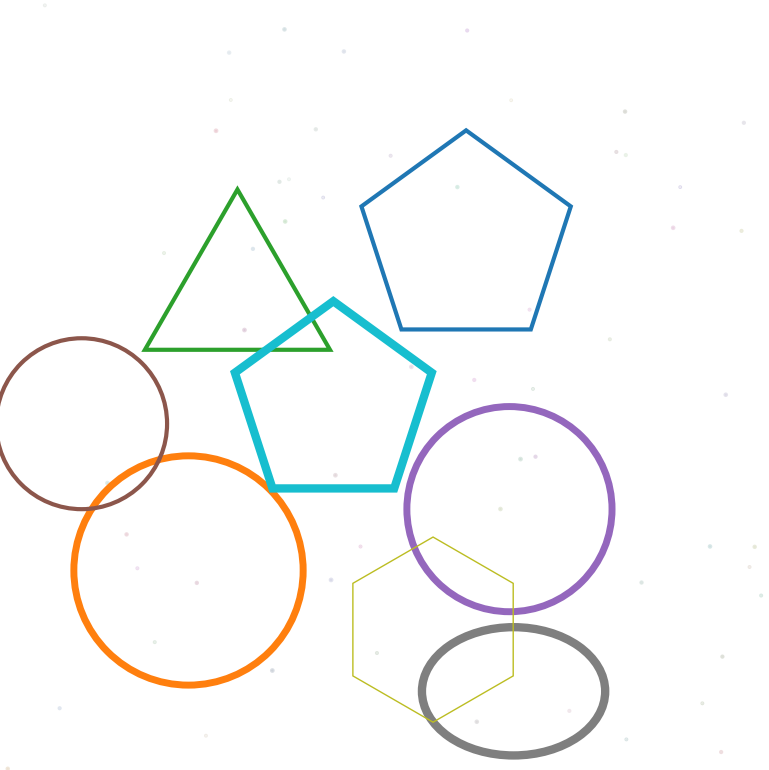[{"shape": "pentagon", "thickness": 1.5, "radius": 0.71, "center": [0.605, 0.688]}, {"shape": "circle", "thickness": 2.5, "radius": 0.74, "center": [0.245, 0.259]}, {"shape": "triangle", "thickness": 1.5, "radius": 0.69, "center": [0.308, 0.615]}, {"shape": "circle", "thickness": 2.5, "radius": 0.67, "center": [0.662, 0.339]}, {"shape": "circle", "thickness": 1.5, "radius": 0.55, "center": [0.106, 0.45]}, {"shape": "oval", "thickness": 3, "radius": 0.59, "center": [0.667, 0.102]}, {"shape": "hexagon", "thickness": 0.5, "radius": 0.6, "center": [0.562, 0.182]}, {"shape": "pentagon", "thickness": 3, "radius": 0.67, "center": [0.433, 0.474]}]